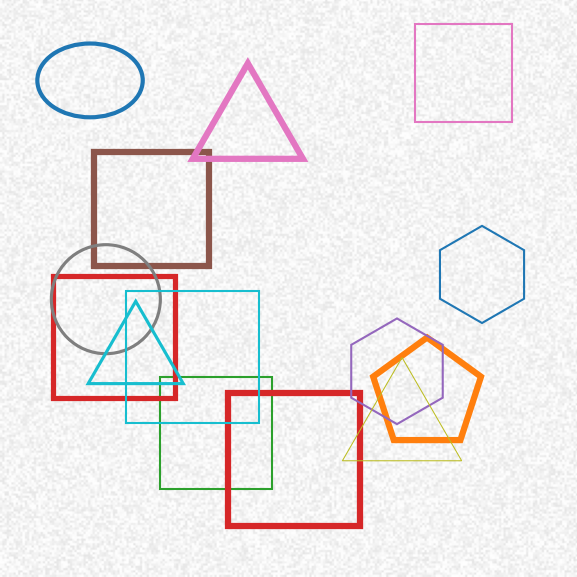[{"shape": "hexagon", "thickness": 1, "radius": 0.42, "center": [0.835, 0.524]}, {"shape": "oval", "thickness": 2, "radius": 0.46, "center": [0.156, 0.86]}, {"shape": "pentagon", "thickness": 3, "radius": 0.49, "center": [0.74, 0.317]}, {"shape": "square", "thickness": 1, "radius": 0.49, "center": [0.374, 0.249]}, {"shape": "square", "thickness": 3, "radius": 0.58, "center": [0.509, 0.204]}, {"shape": "square", "thickness": 2.5, "radius": 0.53, "center": [0.197, 0.416]}, {"shape": "hexagon", "thickness": 1, "radius": 0.46, "center": [0.687, 0.356]}, {"shape": "square", "thickness": 3, "radius": 0.5, "center": [0.263, 0.637]}, {"shape": "square", "thickness": 1, "radius": 0.42, "center": [0.802, 0.873]}, {"shape": "triangle", "thickness": 3, "radius": 0.55, "center": [0.429, 0.779]}, {"shape": "circle", "thickness": 1.5, "radius": 0.47, "center": [0.183, 0.481]}, {"shape": "triangle", "thickness": 0.5, "radius": 0.6, "center": [0.696, 0.261]}, {"shape": "triangle", "thickness": 1.5, "radius": 0.48, "center": [0.235, 0.382]}, {"shape": "square", "thickness": 1, "radius": 0.57, "center": [0.334, 0.381]}]